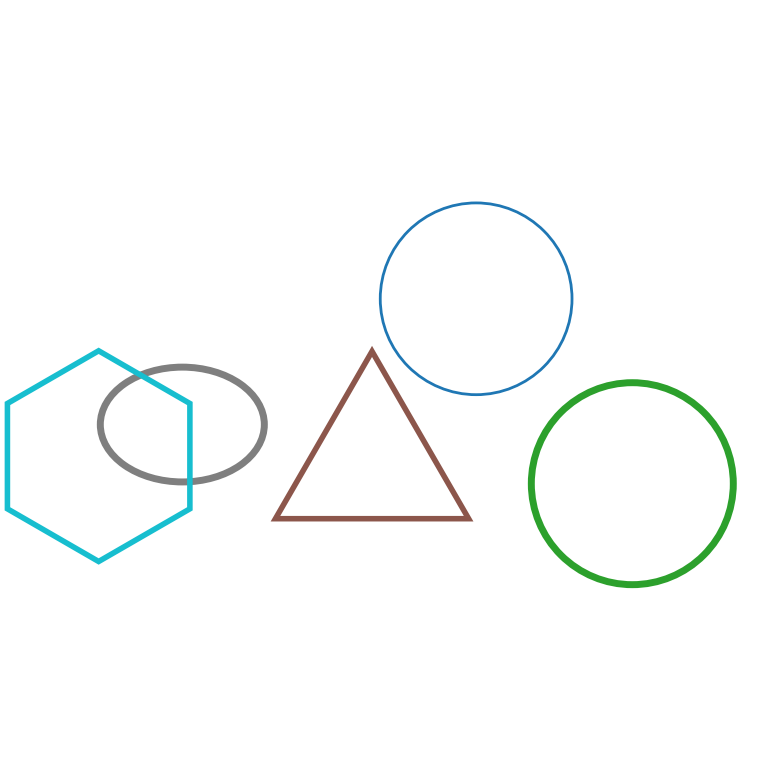[{"shape": "circle", "thickness": 1, "radius": 0.62, "center": [0.618, 0.612]}, {"shape": "circle", "thickness": 2.5, "radius": 0.66, "center": [0.821, 0.372]}, {"shape": "triangle", "thickness": 2, "radius": 0.72, "center": [0.483, 0.399]}, {"shape": "oval", "thickness": 2.5, "radius": 0.53, "center": [0.237, 0.449]}, {"shape": "hexagon", "thickness": 2, "radius": 0.68, "center": [0.128, 0.408]}]